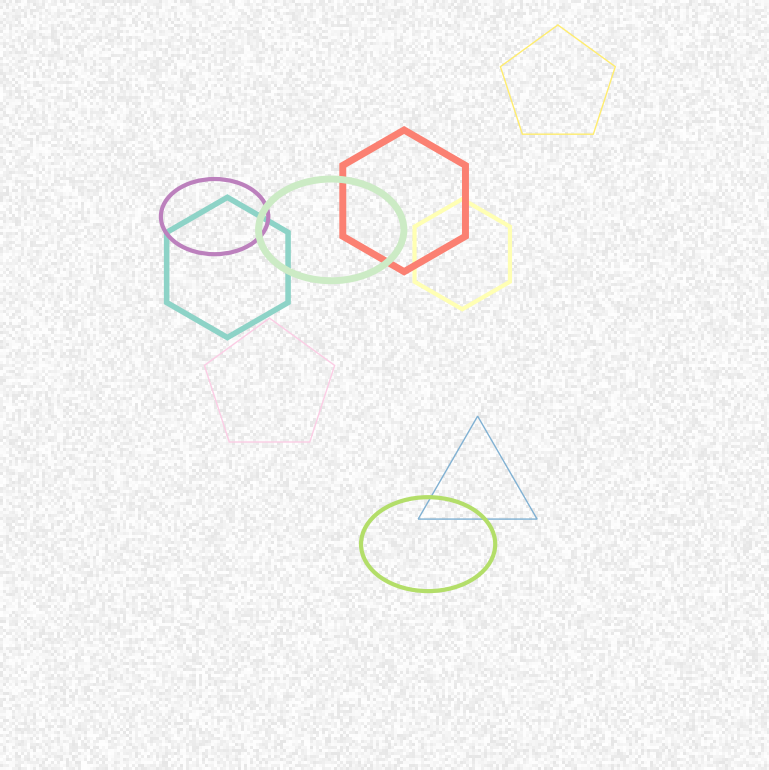[{"shape": "hexagon", "thickness": 2, "radius": 0.46, "center": [0.295, 0.653]}, {"shape": "hexagon", "thickness": 1.5, "radius": 0.36, "center": [0.6, 0.67]}, {"shape": "hexagon", "thickness": 2.5, "radius": 0.46, "center": [0.525, 0.739]}, {"shape": "triangle", "thickness": 0.5, "radius": 0.45, "center": [0.62, 0.37]}, {"shape": "oval", "thickness": 1.5, "radius": 0.44, "center": [0.556, 0.293]}, {"shape": "pentagon", "thickness": 0.5, "radius": 0.44, "center": [0.35, 0.498]}, {"shape": "oval", "thickness": 1.5, "radius": 0.35, "center": [0.279, 0.719]}, {"shape": "oval", "thickness": 2.5, "radius": 0.47, "center": [0.43, 0.701]}, {"shape": "pentagon", "thickness": 0.5, "radius": 0.39, "center": [0.724, 0.889]}]